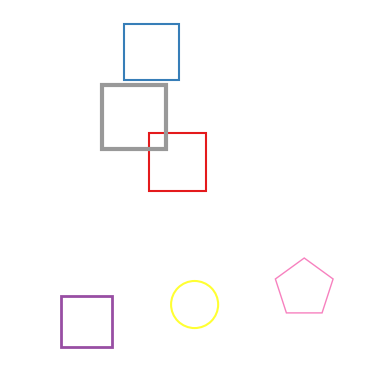[{"shape": "square", "thickness": 1.5, "radius": 0.37, "center": [0.461, 0.579]}, {"shape": "square", "thickness": 1.5, "radius": 0.36, "center": [0.393, 0.865]}, {"shape": "square", "thickness": 2, "radius": 0.33, "center": [0.225, 0.164]}, {"shape": "circle", "thickness": 1.5, "radius": 0.31, "center": [0.505, 0.209]}, {"shape": "pentagon", "thickness": 1, "radius": 0.39, "center": [0.79, 0.251]}, {"shape": "square", "thickness": 3, "radius": 0.42, "center": [0.348, 0.695]}]